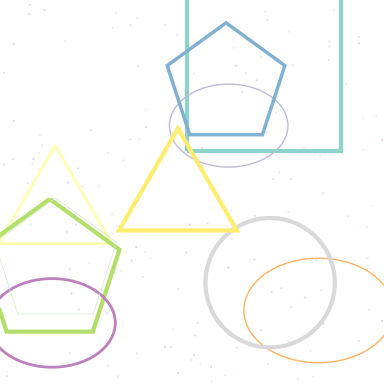[{"shape": "square", "thickness": 3, "radius": 1.0, "center": [0.686, 0.806]}, {"shape": "triangle", "thickness": 2, "radius": 0.85, "center": [0.143, 0.452]}, {"shape": "oval", "thickness": 1, "radius": 0.77, "center": [0.594, 0.674]}, {"shape": "pentagon", "thickness": 2.5, "radius": 0.8, "center": [0.587, 0.78]}, {"shape": "oval", "thickness": 1, "radius": 0.97, "center": [0.827, 0.194]}, {"shape": "pentagon", "thickness": 3, "radius": 0.95, "center": [0.129, 0.293]}, {"shape": "circle", "thickness": 3, "radius": 0.84, "center": [0.702, 0.266]}, {"shape": "oval", "thickness": 2, "radius": 0.82, "center": [0.135, 0.161]}, {"shape": "pentagon", "thickness": 0.5, "radius": 0.83, "center": [0.144, 0.319]}, {"shape": "triangle", "thickness": 3, "radius": 0.88, "center": [0.462, 0.49]}]